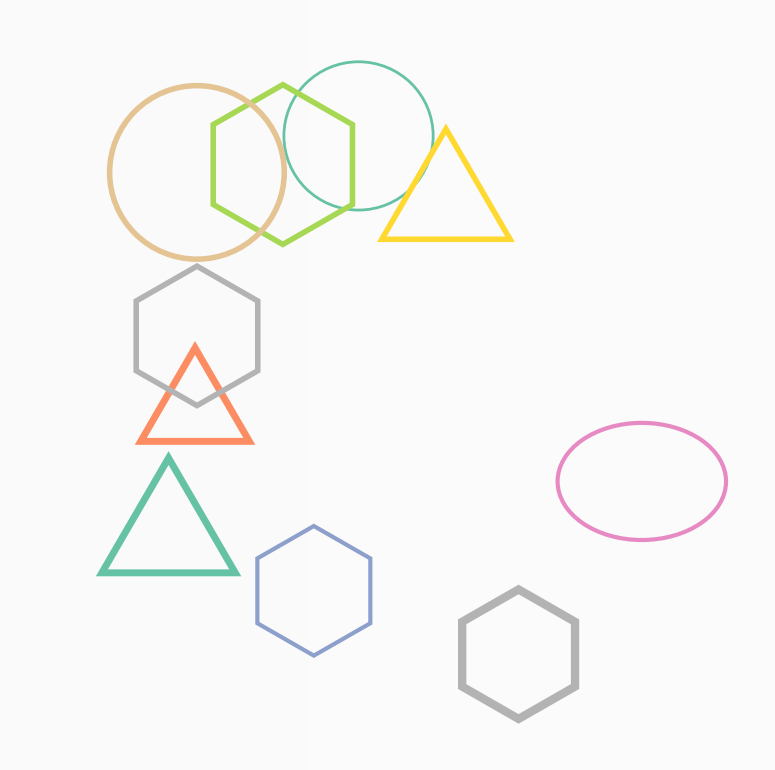[{"shape": "triangle", "thickness": 2.5, "radius": 0.5, "center": [0.217, 0.306]}, {"shape": "circle", "thickness": 1, "radius": 0.48, "center": [0.463, 0.823]}, {"shape": "triangle", "thickness": 2.5, "radius": 0.4, "center": [0.252, 0.467]}, {"shape": "hexagon", "thickness": 1.5, "radius": 0.42, "center": [0.405, 0.233]}, {"shape": "oval", "thickness": 1.5, "radius": 0.54, "center": [0.828, 0.375]}, {"shape": "hexagon", "thickness": 2, "radius": 0.52, "center": [0.365, 0.786]}, {"shape": "triangle", "thickness": 2, "radius": 0.48, "center": [0.575, 0.737]}, {"shape": "circle", "thickness": 2, "radius": 0.56, "center": [0.254, 0.776]}, {"shape": "hexagon", "thickness": 2, "radius": 0.45, "center": [0.254, 0.564]}, {"shape": "hexagon", "thickness": 3, "radius": 0.42, "center": [0.669, 0.15]}]